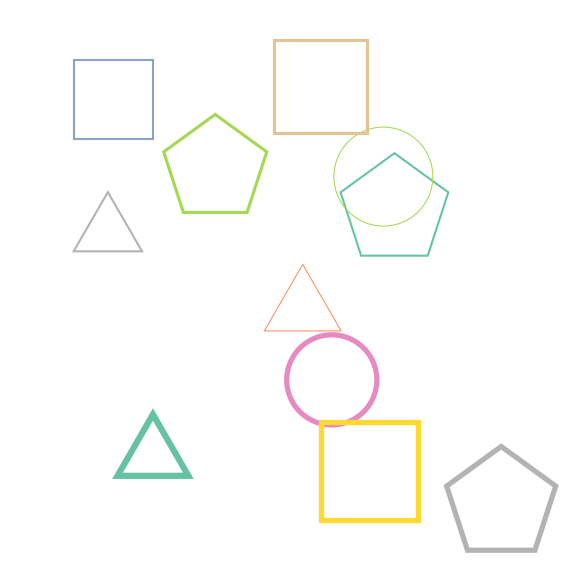[{"shape": "triangle", "thickness": 3, "radius": 0.35, "center": [0.265, 0.211]}, {"shape": "pentagon", "thickness": 1, "radius": 0.49, "center": [0.683, 0.636]}, {"shape": "triangle", "thickness": 0.5, "radius": 0.38, "center": [0.524, 0.464]}, {"shape": "square", "thickness": 1, "radius": 0.34, "center": [0.196, 0.827]}, {"shape": "circle", "thickness": 2.5, "radius": 0.39, "center": [0.574, 0.341]}, {"shape": "circle", "thickness": 0.5, "radius": 0.43, "center": [0.664, 0.693]}, {"shape": "pentagon", "thickness": 1.5, "radius": 0.47, "center": [0.373, 0.707]}, {"shape": "square", "thickness": 2.5, "radius": 0.42, "center": [0.64, 0.184]}, {"shape": "square", "thickness": 1.5, "radius": 0.4, "center": [0.554, 0.85]}, {"shape": "pentagon", "thickness": 2.5, "radius": 0.5, "center": [0.868, 0.127]}, {"shape": "triangle", "thickness": 1, "radius": 0.34, "center": [0.187, 0.598]}]